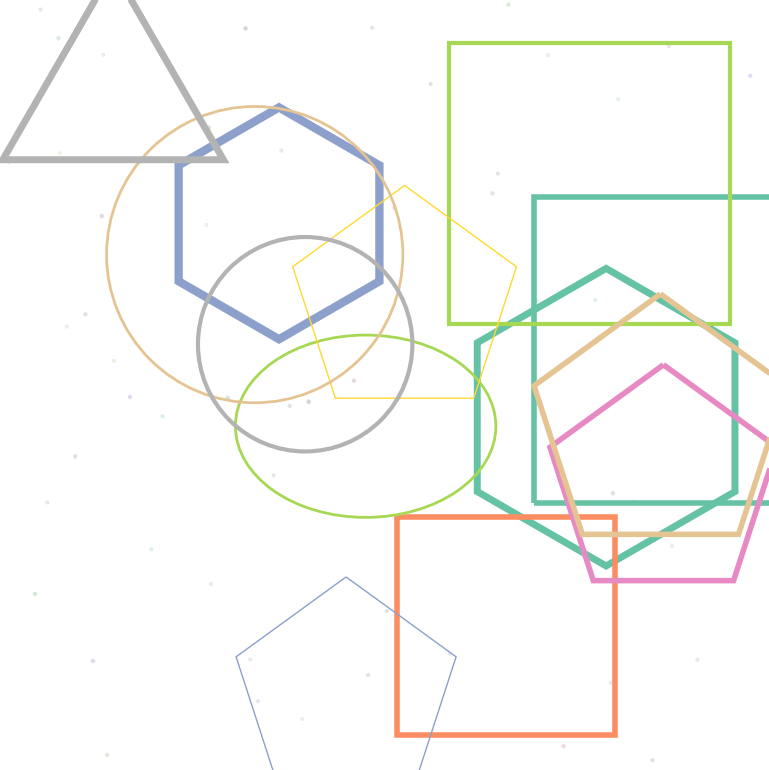[{"shape": "square", "thickness": 2, "radius": 1.0, "center": [0.892, 0.546]}, {"shape": "hexagon", "thickness": 2.5, "radius": 0.97, "center": [0.787, 0.458]}, {"shape": "square", "thickness": 2, "radius": 0.71, "center": [0.657, 0.187]}, {"shape": "pentagon", "thickness": 0.5, "radius": 0.75, "center": [0.449, 0.101]}, {"shape": "hexagon", "thickness": 3, "radius": 0.75, "center": [0.362, 0.71]}, {"shape": "pentagon", "thickness": 2, "radius": 0.77, "center": [0.862, 0.371]}, {"shape": "oval", "thickness": 1, "radius": 0.85, "center": [0.475, 0.446]}, {"shape": "square", "thickness": 1.5, "radius": 0.91, "center": [0.766, 0.762]}, {"shape": "pentagon", "thickness": 0.5, "radius": 0.76, "center": [0.525, 0.606]}, {"shape": "pentagon", "thickness": 2, "radius": 0.86, "center": [0.858, 0.446]}, {"shape": "circle", "thickness": 1, "radius": 0.96, "center": [0.331, 0.669]}, {"shape": "circle", "thickness": 1.5, "radius": 0.7, "center": [0.396, 0.553]}, {"shape": "triangle", "thickness": 2.5, "radius": 0.83, "center": [0.147, 0.875]}]